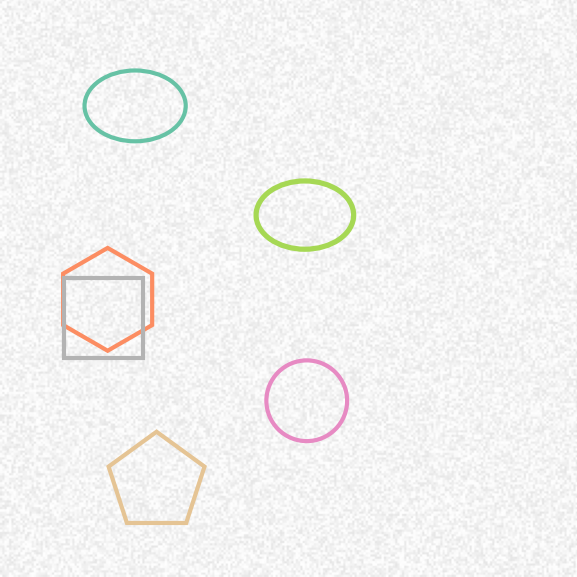[{"shape": "oval", "thickness": 2, "radius": 0.44, "center": [0.234, 0.816]}, {"shape": "hexagon", "thickness": 2, "radius": 0.45, "center": [0.186, 0.481]}, {"shape": "circle", "thickness": 2, "radius": 0.35, "center": [0.531, 0.305]}, {"shape": "oval", "thickness": 2.5, "radius": 0.42, "center": [0.528, 0.627]}, {"shape": "pentagon", "thickness": 2, "radius": 0.44, "center": [0.271, 0.164]}, {"shape": "square", "thickness": 2, "radius": 0.34, "center": [0.179, 0.448]}]